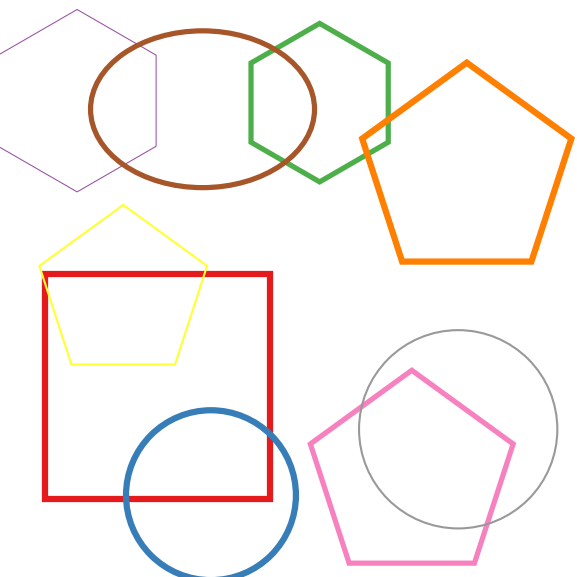[{"shape": "square", "thickness": 3, "radius": 0.97, "center": [0.273, 0.33]}, {"shape": "circle", "thickness": 3, "radius": 0.74, "center": [0.365, 0.142]}, {"shape": "hexagon", "thickness": 2.5, "radius": 0.69, "center": [0.553, 0.821]}, {"shape": "hexagon", "thickness": 0.5, "radius": 0.79, "center": [0.134, 0.825]}, {"shape": "pentagon", "thickness": 3, "radius": 0.95, "center": [0.808, 0.7]}, {"shape": "pentagon", "thickness": 1, "radius": 0.76, "center": [0.213, 0.492]}, {"shape": "oval", "thickness": 2.5, "radius": 0.97, "center": [0.351, 0.81]}, {"shape": "pentagon", "thickness": 2.5, "radius": 0.92, "center": [0.713, 0.173]}, {"shape": "circle", "thickness": 1, "radius": 0.86, "center": [0.793, 0.256]}]